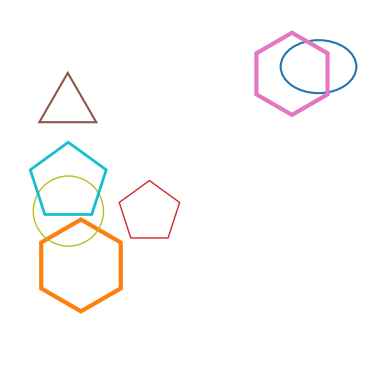[{"shape": "oval", "thickness": 1.5, "radius": 0.49, "center": [0.827, 0.827]}, {"shape": "hexagon", "thickness": 3, "radius": 0.6, "center": [0.21, 0.311]}, {"shape": "pentagon", "thickness": 1, "radius": 0.41, "center": [0.388, 0.449]}, {"shape": "triangle", "thickness": 1.5, "radius": 0.43, "center": [0.176, 0.725]}, {"shape": "hexagon", "thickness": 3, "radius": 0.53, "center": [0.758, 0.808]}, {"shape": "circle", "thickness": 1, "radius": 0.46, "center": [0.178, 0.452]}, {"shape": "pentagon", "thickness": 2, "radius": 0.52, "center": [0.177, 0.527]}]